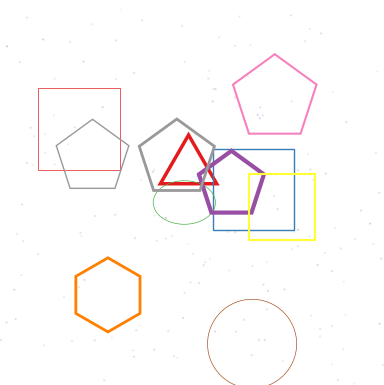[{"shape": "triangle", "thickness": 2.5, "radius": 0.42, "center": [0.49, 0.565]}, {"shape": "square", "thickness": 0.5, "radius": 0.53, "center": [0.204, 0.665]}, {"shape": "square", "thickness": 1, "radius": 0.53, "center": [0.658, 0.508]}, {"shape": "oval", "thickness": 0.5, "radius": 0.4, "center": [0.479, 0.474]}, {"shape": "pentagon", "thickness": 3, "radius": 0.44, "center": [0.601, 0.52]}, {"shape": "hexagon", "thickness": 2, "radius": 0.48, "center": [0.28, 0.234]}, {"shape": "square", "thickness": 1.5, "radius": 0.43, "center": [0.732, 0.462]}, {"shape": "circle", "thickness": 0.5, "radius": 0.58, "center": [0.655, 0.107]}, {"shape": "pentagon", "thickness": 1.5, "radius": 0.57, "center": [0.714, 0.745]}, {"shape": "pentagon", "thickness": 1, "radius": 0.5, "center": [0.24, 0.591]}, {"shape": "pentagon", "thickness": 2, "radius": 0.51, "center": [0.459, 0.588]}]